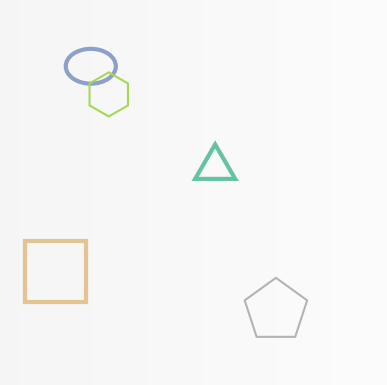[{"shape": "triangle", "thickness": 3, "radius": 0.3, "center": [0.555, 0.565]}, {"shape": "oval", "thickness": 3, "radius": 0.32, "center": [0.234, 0.828]}, {"shape": "hexagon", "thickness": 1.5, "radius": 0.29, "center": [0.281, 0.755]}, {"shape": "square", "thickness": 3, "radius": 0.39, "center": [0.144, 0.295]}, {"shape": "pentagon", "thickness": 1.5, "radius": 0.42, "center": [0.712, 0.194]}]